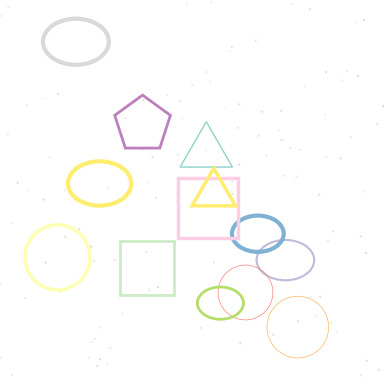[{"shape": "triangle", "thickness": 1, "radius": 0.39, "center": [0.536, 0.605]}, {"shape": "circle", "thickness": 2.5, "radius": 0.42, "center": [0.149, 0.331]}, {"shape": "oval", "thickness": 1.5, "radius": 0.37, "center": [0.741, 0.324]}, {"shape": "circle", "thickness": 0.5, "radius": 0.36, "center": [0.638, 0.24]}, {"shape": "oval", "thickness": 3, "radius": 0.34, "center": [0.67, 0.393]}, {"shape": "circle", "thickness": 0.5, "radius": 0.4, "center": [0.774, 0.15]}, {"shape": "oval", "thickness": 2, "radius": 0.3, "center": [0.572, 0.213]}, {"shape": "square", "thickness": 2.5, "radius": 0.39, "center": [0.54, 0.46]}, {"shape": "oval", "thickness": 3, "radius": 0.43, "center": [0.197, 0.892]}, {"shape": "pentagon", "thickness": 2, "radius": 0.38, "center": [0.37, 0.677]}, {"shape": "square", "thickness": 2, "radius": 0.35, "center": [0.383, 0.304]}, {"shape": "triangle", "thickness": 2.5, "radius": 0.33, "center": [0.555, 0.498]}, {"shape": "oval", "thickness": 3, "radius": 0.41, "center": [0.259, 0.523]}]